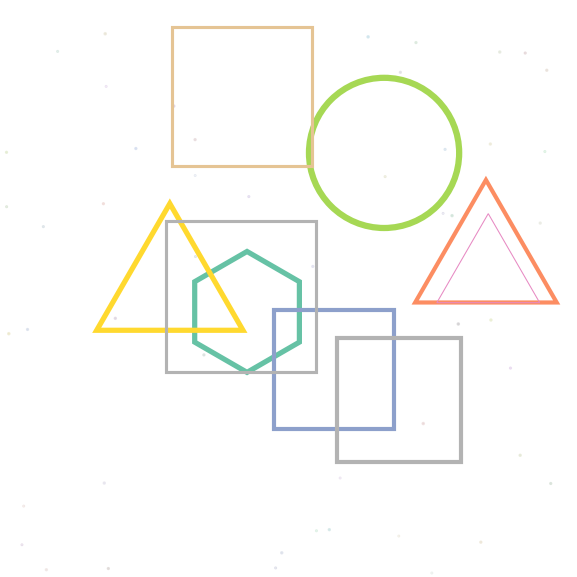[{"shape": "hexagon", "thickness": 2.5, "radius": 0.52, "center": [0.428, 0.459]}, {"shape": "triangle", "thickness": 2, "radius": 0.71, "center": [0.841, 0.546]}, {"shape": "square", "thickness": 2, "radius": 0.52, "center": [0.578, 0.36]}, {"shape": "triangle", "thickness": 0.5, "radius": 0.51, "center": [0.845, 0.526]}, {"shape": "circle", "thickness": 3, "radius": 0.65, "center": [0.665, 0.734]}, {"shape": "triangle", "thickness": 2.5, "radius": 0.73, "center": [0.294, 0.5]}, {"shape": "square", "thickness": 1.5, "radius": 0.61, "center": [0.419, 0.832]}, {"shape": "square", "thickness": 2, "radius": 0.54, "center": [0.691, 0.306]}, {"shape": "square", "thickness": 1.5, "radius": 0.65, "center": [0.417, 0.486]}]